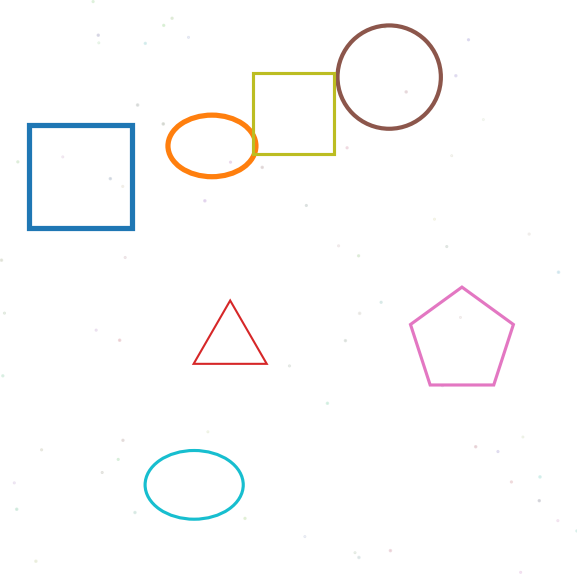[{"shape": "square", "thickness": 2.5, "radius": 0.45, "center": [0.139, 0.693]}, {"shape": "oval", "thickness": 2.5, "radius": 0.38, "center": [0.367, 0.746]}, {"shape": "triangle", "thickness": 1, "radius": 0.37, "center": [0.399, 0.406]}, {"shape": "circle", "thickness": 2, "radius": 0.45, "center": [0.674, 0.866]}, {"shape": "pentagon", "thickness": 1.5, "radius": 0.47, "center": [0.8, 0.408]}, {"shape": "square", "thickness": 1.5, "radius": 0.35, "center": [0.508, 0.802]}, {"shape": "oval", "thickness": 1.5, "radius": 0.42, "center": [0.336, 0.16]}]